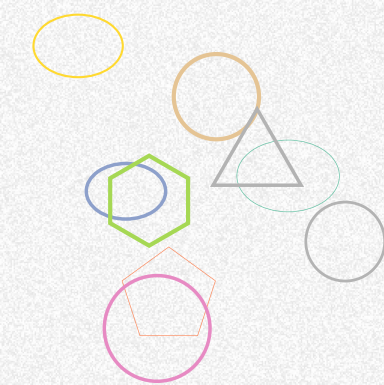[{"shape": "oval", "thickness": 0.5, "radius": 0.67, "center": [0.748, 0.543]}, {"shape": "pentagon", "thickness": 0.5, "radius": 0.64, "center": [0.438, 0.231]}, {"shape": "oval", "thickness": 2.5, "radius": 0.52, "center": [0.327, 0.503]}, {"shape": "circle", "thickness": 2.5, "radius": 0.69, "center": [0.408, 0.147]}, {"shape": "hexagon", "thickness": 3, "radius": 0.58, "center": [0.387, 0.479]}, {"shape": "oval", "thickness": 1.5, "radius": 0.58, "center": [0.203, 0.881]}, {"shape": "circle", "thickness": 3, "radius": 0.55, "center": [0.562, 0.749]}, {"shape": "circle", "thickness": 2, "radius": 0.51, "center": [0.897, 0.373]}, {"shape": "triangle", "thickness": 2.5, "radius": 0.66, "center": [0.668, 0.585]}]